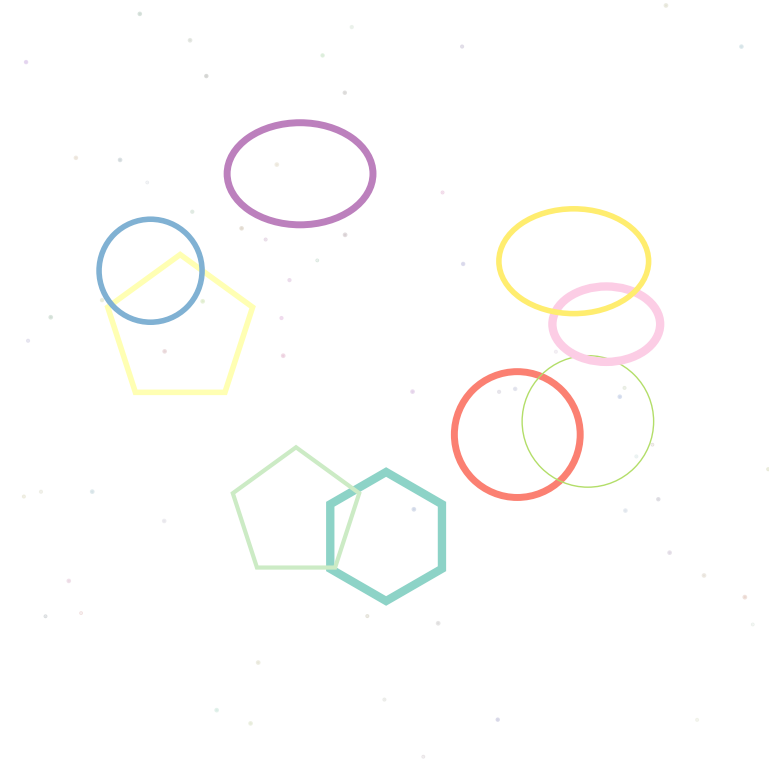[{"shape": "hexagon", "thickness": 3, "radius": 0.42, "center": [0.501, 0.303]}, {"shape": "pentagon", "thickness": 2, "radius": 0.49, "center": [0.234, 0.57]}, {"shape": "circle", "thickness": 2.5, "radius": 0.41, "center": [0.672, 0.436]}, {"shape": "circle", "thickness": 2, "radius": 0.33, "center": [0.196, 0.648]}, {"shape": "circle", "thickness": 0.5, "radius": 0.43, "center": [0.763, 0.453]}, {"shape": "oval", "thickness": 3, "radius": 0.35, "center": [0.787, 0.579]}, {"shape": "oval", "thickness": 2.5, "radius": 0.47, "center": [0.39, 0.774]}, {"shape": "pentagon", "thickness": 1.5, "radius": 0.43, "center": [0.384, 0.333]}, {"shape": "oval", "thickness": 2, "radius": 0.49, "center": [0.745, 0.661]}]